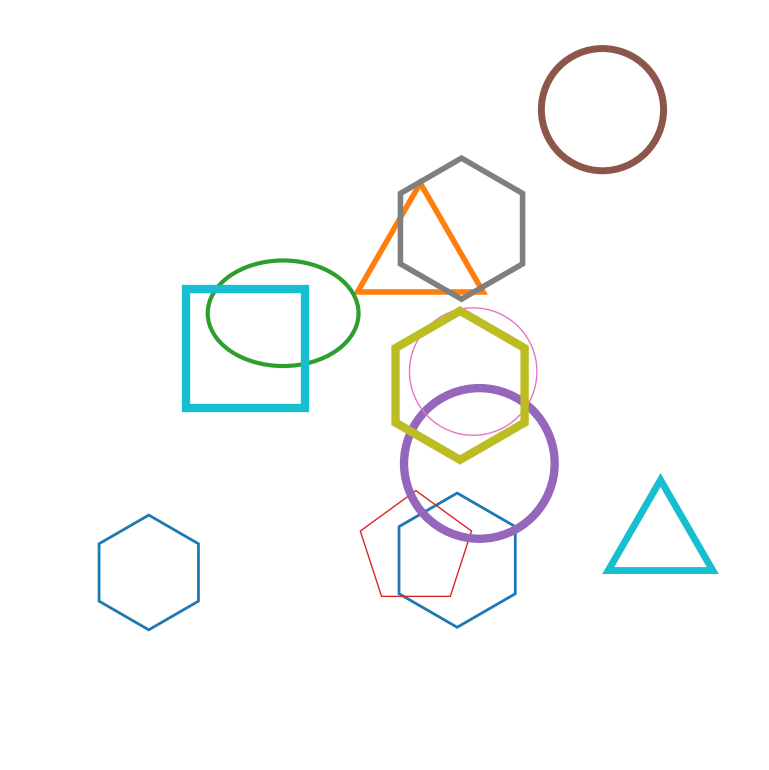[{"shape": "hexagon", "thickness": 1, "radius": 0.37, "center": [0.193, 0.257]}, {"shape": "hexagon", "thickness": 1, "radius": 0.44, "center": [0.594, 0.273]}, {"shape": "triangle", "thickness": 2, "radius": 0.47, "center": [0.546, 0.668]}, {"shape": "oval", "thickness": 1.5, "radius": 0.49, "center": [0.368, 0.593]}, {"shape": "pentagon", "thickness": 0.5, "radius": 0.38, "center": [0.54, 0.287]}, {"shape": "circle", "thickness": 3, "radius": 0.49, "center": [0.623, 0.398]}, {"shape": "circle", "thickness": 2.5, "radius": 0.4, "center": [0.782, 0.858]}, {"shape": "circle", "thickness": 0.5, "radius": 0.41, "center": [0.615, 0.517]}, {"shape": "hexagon", "thickness": 2, "radius": 0.46, "center": [0.599, 0.703]}, {"shape": "hexagon", "thickness": 3, "radius": 0.48, "center": [0.597, 0.5]}, {"shape": "square", "thickness": 3, "radius": 0.39, "center": [0.319, 0.547]}, {"shape": "triangle", "thickness": 2.5, "radius": 0.39, "center": [0.858, 0.298]}]